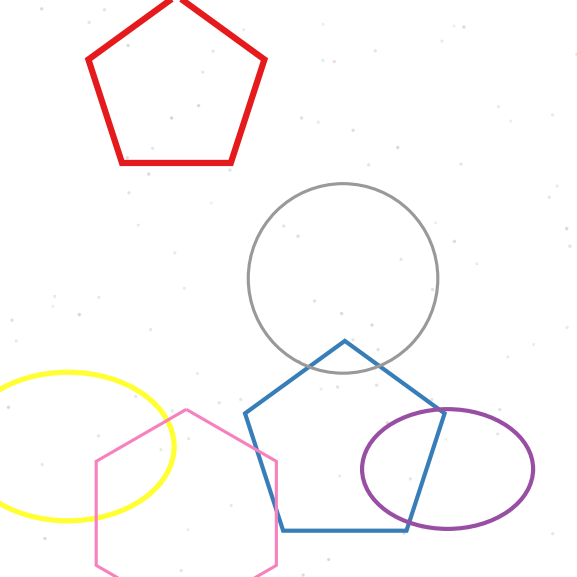[{"shape": "pentagon", "thickness": 3, "radius": 0.8, "center": [0.305, 0.847]}, {"shape": "pentagon", "thickness": 2, "radius": 0.91, "center": [0.597, 0.227]}, {"shape": "oval", "thickness": 2, "radius": 0.74, "center": [0.775, 0.187]}, {"shape": "oval", "thickness": 2.5, "radius": 0.92, "center": [0.118, 0.226]}, {"shape": "hexagon", "thickness": 1.5, "radius": 0.9, "center": [0.323, 0.11]}, {"shape": "circle", "thickness": 1.5, "radius": 0.82, "center": [0.594, 0.517]}]